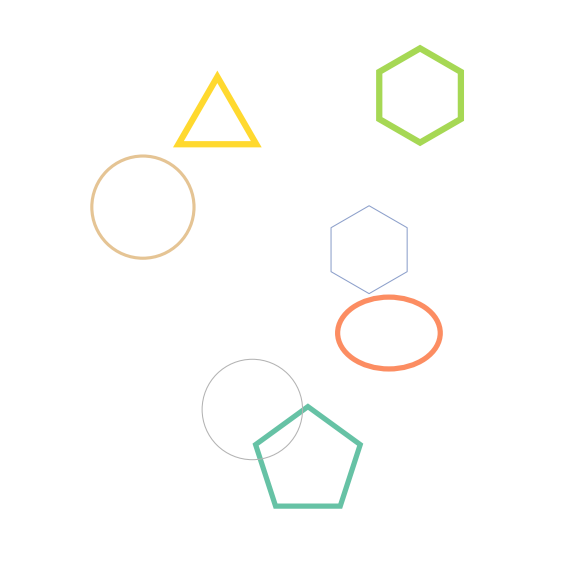[{"shape": "pentagon", "thickness": 2.5, "radius": 0.48, "center": [0.533, 0.2]}, {"shape": "oval", "thickness": 2.5, "radius": 0.44, "center": [0.673, 0.422]}, {"shape": "hexagon", "thickness": 0.5, "radius": 0.38, "center": [0.639, 0.567]}, {"shape": "hexagon", "thickness": 3, "radius": 0.41, "center": [0.727, 0.834]}, {"shape": "triangle", "thickness": 3, "radius": 0.39, "center": [0.376, 0.788]}, {"shape": "circle", "thickness": 1.5, "radius": 0.44, "center": [0.247, 0.64]}, {"shape": "circle", "thickness": 0.5, "radius": 0.43, "center": [0.437, 0.29]}]